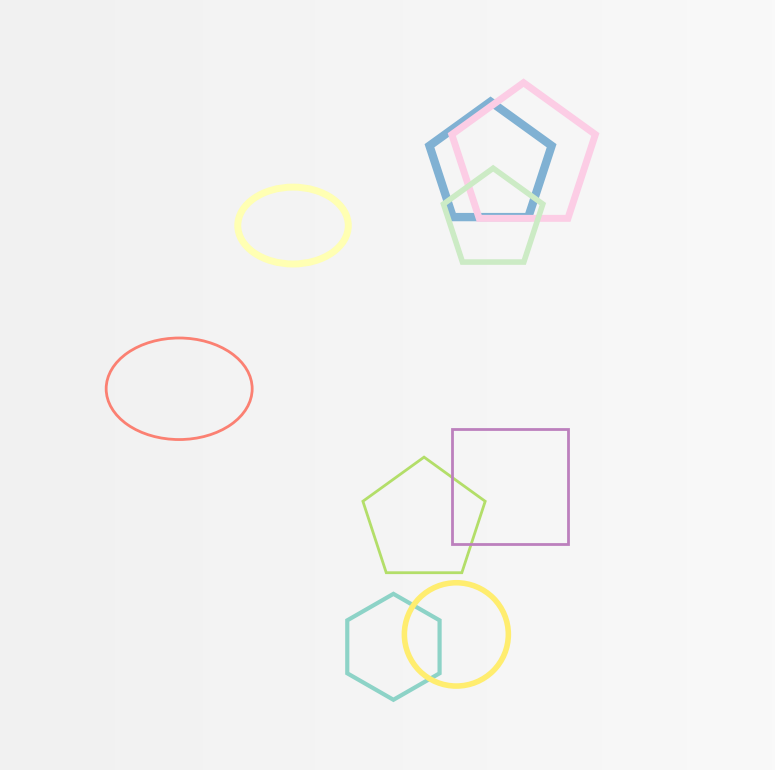[{"shape": "hexagon", "thickness": 1.5, "radius": 0.34, "center": [0.508, 0.16]}, {"shape": "oval", "thickness": 2.5, "radius": 0.36, "center": [0.378, 0.707]}, {"shape": "oval", "thickness": 1, "radius": 0.47, "center": [0.231, 0.495]}, {"shape": "pentagon", "thickness": 3, "radius": 0.41, "center": [0.633, 0.785]}, {"shape": "pentagon", "thickness": 1, "radius": 0.41, "center": [0.547, 0.323]}, {"shape": "pentagon", "thickness": 2.5, "radius": 0.49, "center": [0.676, 0.795]}, {"shape": "square", "thickness": 1, "radius": 0.37, "center": [0.658, 0.368]}, {"shape": "pentagon", "thickness": 2, "radius": 0.34, "center": [0.636, 0.714]}, {"shape": "circle", "thickness": 2, "radius": 0.34, "center": [0.589, 0.176]}]